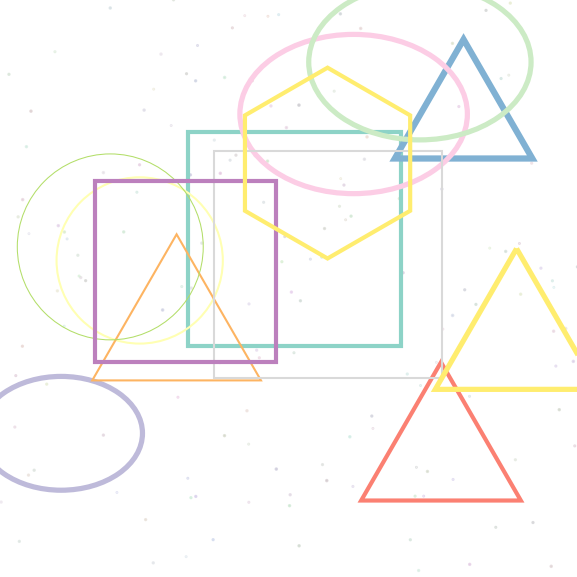[{"shape": "square", "thickness": 2, "radius": 0.92, "center": [0.511, 0.585]}, {"shape": "circle", "thickness": 1, "radius": 0.72, "center": [0.242, 0.548]}, {"shape": "oval", "thickness": 2.5, "radius": 0.7, "center": [0.106, 0.249]}, {"shape": "triangle", "thickness": 2, "radius": 0.8, "center": [0.764, 0.212]}, {"shape": "triangle", "thickness": 3, "radius": 0.69, "center": [0.803, 0.793]}, {"shape": "triangle", "thickness": 1, "radius": 0.84, "center": [0.306, 0.425]}, {"shape": "circle", "thickness": 0.5, "radius": 0.8, "center": [0.191, 0.572]}, {"shape": "oval", "thickness": 2.5, "radius": 0.98, "center": [0.612, 0.802]}, {"shape": "square", "thickness": 1, "radius": 0.99, "center": [0.567, 0.541]}, {"shape": "square", "thickness": 2, "radius": 0.78, "center": [0.321, 0.529]}, {"shape": "oval", "thickness": 2.5, "radius": 0.96, "center": [0.727, 0.892]}, {"shape": "hexagon", "thickness": 2, "radius": 0.83, "center": [0.567, 0.717]}, {"shape": "triangle", "thickness": 2.5, "radius": 0.81, "center": [0.895, 0.406]}]